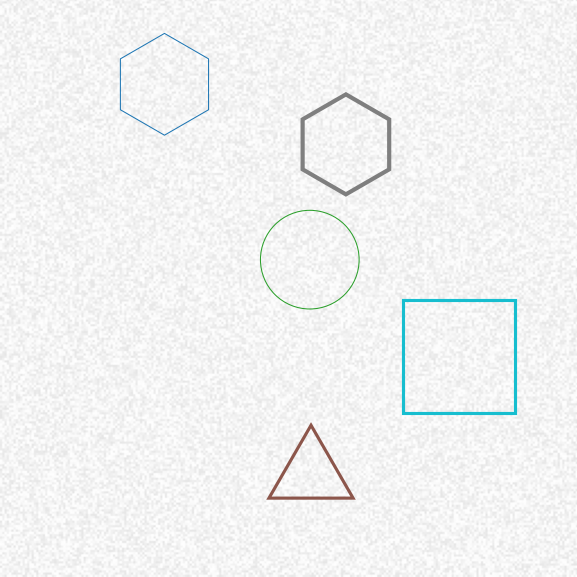[{"shape": "hexagon", "thickness": 0.5, "radius": 0.44, "center": [0.285, 0.853]}, {"shape": "circle", "thickness": 0.5, "radius": 0.43, "center": [0.536, 0.55]}, {"shape": "triangle", "thickness": 1.5, "radius": 0.42, "center": [0.539, 0.179]}, {"shape": "hexagon", "thickness": 2, "radius": 0.43, "center": [0.599, 0.749]}, {"shape": "square", "thickness": 1.5, "radius": 0.49, "center": [0.795, 0.382]}]